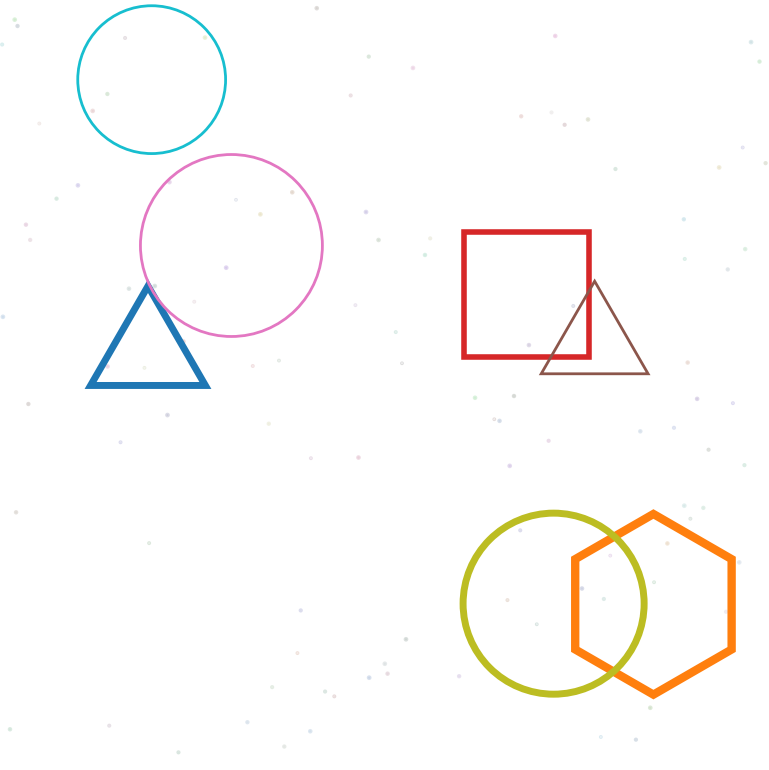[{"shape": "triangle", "thickness": 2.5, "radius": 0.43, "center": [0.192, 0.542]}, {"shape": "hexagon", "thickness": 3, "radius": 0.59, "center": [0.849, 0.215]}, {"shape": "square", "thickness": 2, "radius": 0.4, "center": [0.684, 0.618]}, {"shape": "triangle", "thickness": 1, "radius": 0.4, "center": [0.772, 0.555]}, {"shape": "circle", "thickness": 1, "radius": 0.59, "center": [0.301, 0.681]}, {"shape": "circle", "thickness": 2.5, "radius": 0.59, "center": [0.719, 0.216]}, {"shape": "circle", "thickness": 1, "radius": 0.48, "center": [0.197, 0.897]}]